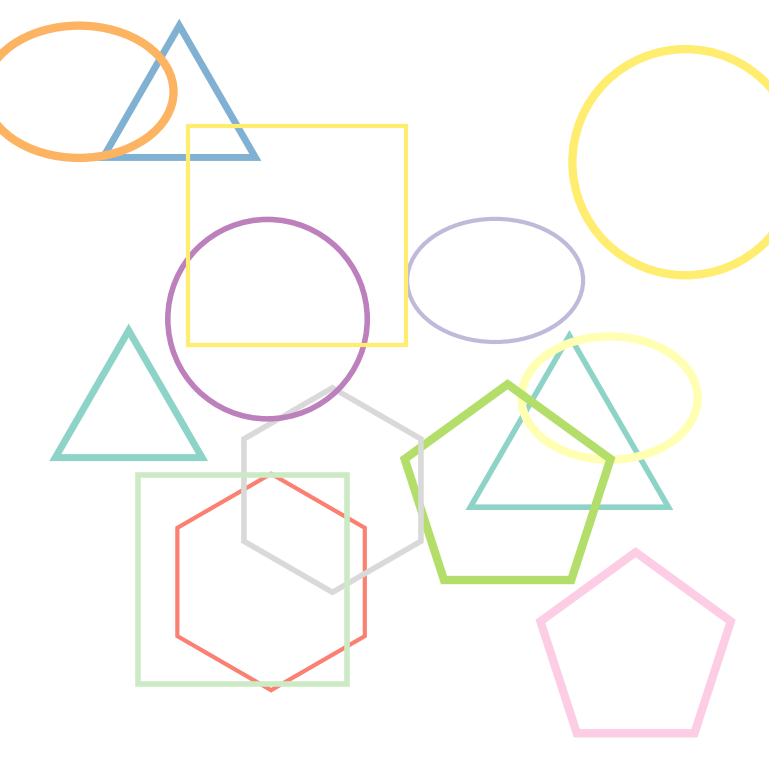[{"shape": "triangle", "thickness": 2, "radius": 0.74, "center": [0.739, 0.416]}, {"shape": "triangle", "thickness": 2.5, "radius": 0.55, "center": [0.167, 0.461]}, {"shape": "oval", "thickness": 3, "radius": 0.57, "center": [0.792, 0.483]}, {"shape": "oval", "thickness": 1.5, "radius": 0.57, "center": [0.643, 0.636]}, {"shape": "hexagon", "thickness": 1.5, "radius": 0.7, "center": [0.352, 0.244]}, {"shape": "triangle", "thickness": 2.5, "radius": 0.57, "center": [0.233, 0.853]}, {"shape": "oval", "thickness": 3, "radius": 0.61, "center": [0.103, 0.881]}, {"shape": "pentagon", "thickness": 3, "radius": 0.7, "center": [0.659, 0.36]}, {"shape": "pentagon", "thickness": 3, "radius": 0.65, "center": [0.825, 0.153]}, {"shape": "hexagon", "thickness": 2, "radius": 0.66, "center": [0.432, 0.364]}, {"shape": "circle", "thickness": 2, "radius": 0.65, "center": [0.347, 0.586]}, {"shape": "square", "thickness": 2, "radius": 0.68, "center": [0.315, 0.248]}, {"shape": "square", "thickness": 1.5, "radius": 0.71, "center": [0.385, 0.694]}, {"shape": "circle", "thickness": 3, "radius": 0.73, "center": [0.89, 0.789]}]